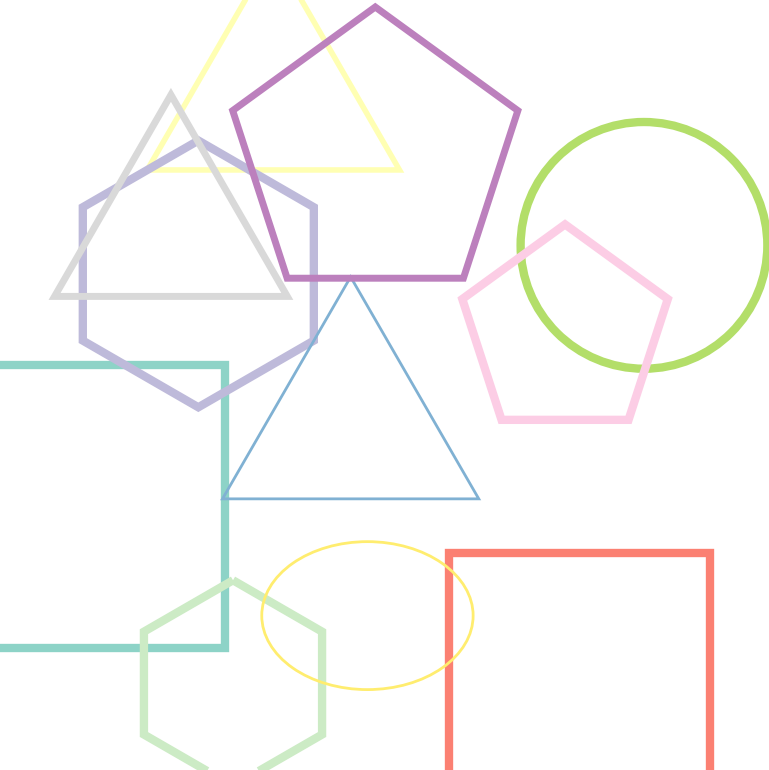[{"shape": "square", "thickness": 3, "radius": 0.92, "center": [0.109, 0.342]}, {"shape": "triangle", "thickness": 2, "radius": 0.95, "center": [0.355, 0.874]}, {"shape": "hexagon", "thickness": 3, "radius": 0.87, "center": [0.258, 0.644]}, {"shape": "square", "thickness": 3, "radius": 0.85, "center": [0.752, 0.112]}, {"shape": "triangle", "thickness": 1, "radius": 0.96, "center": [0.455, 0.448]}, {"shape": "circle", "thickness": 3, "radius": 0.8, "center": [0.836, 0.681]}, {"shape": "pentagon", "thickness": 3, "radius": 0.7, "center": [0.734, 0.568]}, {"shape": "triangle", "thickness": 2.5, "radius": 0.87, "center": [0.222, 0.702]}, {"shape": "pentagon", "thickness": 2.5, "radius": 0.97, "center": [0.487, 0.796]}, {"shape": "hexagon", "thickness": 3, "radius": 0.67, "center": [0.303, 0.113]}, {"shape": "oval", "thickness": 1, "radius": 0.69, "center": [0.477, 0.2]}]